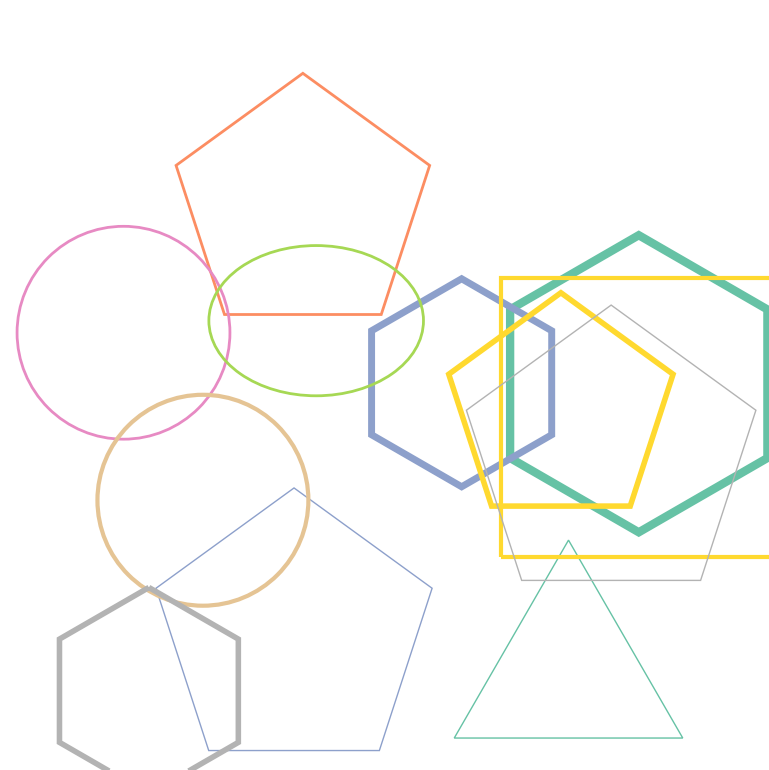[{"shape": "hexagon", "thickness": 3, "radius": 0.96, "center": [0.83, 0.502]}, {"shape": "triangle", "thickness": 0.5, "radius": 0.86, "center": [0.738, 0.127]}, {"shape": "pentagon", "thickness": 1, "radius": 0.87, "center": [0.393, 0.732]}, {"shape": "hexagon", "thickness": 2.5, "radius": 0.68, "center": [0.6, 0.503]}, {"shape": "pentagon", "thickness": 0.5, "radius": 0.94, "center": [0.382, 0.178]}, {"shape": "circle", "thickness": 1, "radius": 0.69, "center": [0.16, 0.568]}, {"shape": "oval", "thickness": 1, "radius": 0.7, "center": [0.411, 0.584]}, {"shape": "pentagon", "thickness": 2, "radius": 0.77, "center": [0.728, 0.467]}, {"shape": "square", "thickness": 1.5, "radius": 0.91, "center": [0.832, 0.458]}, {"shape": "circle", "thickness": 1.5, "radius": 0.68, "center": [0.264, 0.35]}, {"shape": "hexagon", "thickness": 2, "radius": 0.67, "center": [0.193, 0.103]}, {"shape": "pentagon", "thickness": 0.5, "radius": 0.99, "center": [0.794, 0.406]}]